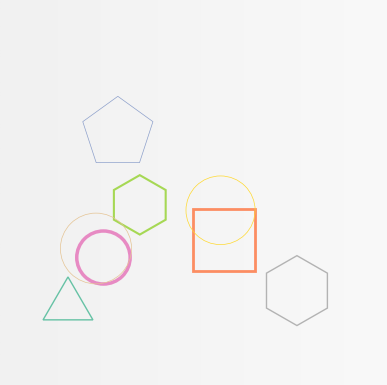[{"shape": "triangle", "thickness": 1, "radius": 0.37, "center": [0.175, 0.206]}, {"shape": "square", "thickness": 2, "radius": 0.4, "center": [0.578, 0.377]}, {"shape": "pentagon", "thickness": 0.5, "radius": 0.48, "center": [0.304, 0.655]}, {"shape": "circle", "thickness": 2.5, "radius": 0.34, "center": [0.267, 0.331]}, {"shape": "hexagon", "thickness": 1.5, "radius": 0.39, "center": [0.361, 0.468]}, {"shape": "circle", "thickness": 0.5, "radius": 0.45, "center": [0.569, 0.454]}, {"shape": "circle", "thickness": 0.5, "radius": 0.46, "center": [0.248, 0.355]}, {"shape": "hexagon", "thickness": 1, "radius": 0.45, "center": [0.766, 0.245]}]